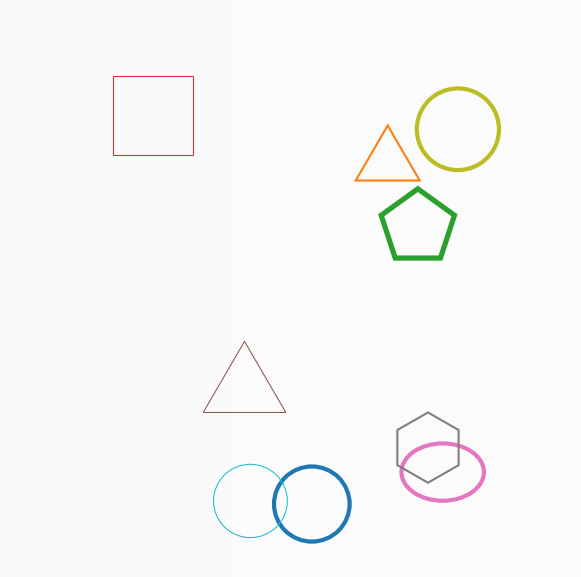[{"shape": "circle", "thickness": 2, "radius": 0.33, "center": [0.536, 0.126]}, {"shape": "triangle", "thickness": 1, "radius": 0.32, "center": [0.667, 0.718]}, {"shape": "pentagon", "thickness": 2.5, "radius": 0.33, "center": [0.719, 0.606]}, {"shape": "square", "thickness": 0.5, "radius": 0.34, "center": [0.263, 0.799]}, {"shape": "triangle", "thickness": 0.5, "radius": 0.41, "center": [0.421, 0.326]}, {"shape": "oval", "thickness": 2, "radius": 0.35, "center": [0.762, 0.182]}, {"shape": "hexagon", "thickness": 1, "radius": 0.3, "center": [0.736, 0.224]}, {"shape": "circle", "thickness": 2, "radius": 0.35, "center": [0.788, 0.775]}, {"shape": "circle", "thickness": 0.5, "radius": 0.32, "center": [0.431, 0.132]}]